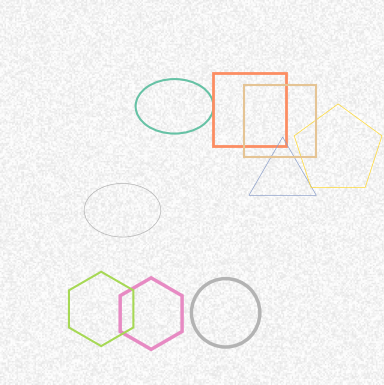[{"shape": "oval", "thickness": 1.5, "radius": 0.51, "center": [0.453, 0.724]}, {"shape": "square", "thickness": 2, "radius": 0.48, "center": [0.648, 0.716]}, {"shape": "triangle", "thickness": 0.5, "radius": 0.51, "center": [0.734, 0.543]}, {"shape": "hexagon", "thickness": 2.5, "radius": 0.46, "center": [0.393, 0.185]}, {"shape": "hexagon", "thickness": 1.5, "radius": 0.48, "center": [0.263, 0.198]}, {"shape": "pentagon", "thickness": 0.5, "radius": 0.6, "center": [0.878, 0.61]}, {"shape": "square", "thickness": 1.5, "radius": 0.47, "center": [0.727, 0.685]}, {"shape": "oval", "thickness": 0.5, "radius": 0.5, "center": [0.318, 0.454]}, {"shape": "circle", "thickness": 2.5, "radius": 0.44, "center": [0.586, 0.187]}]